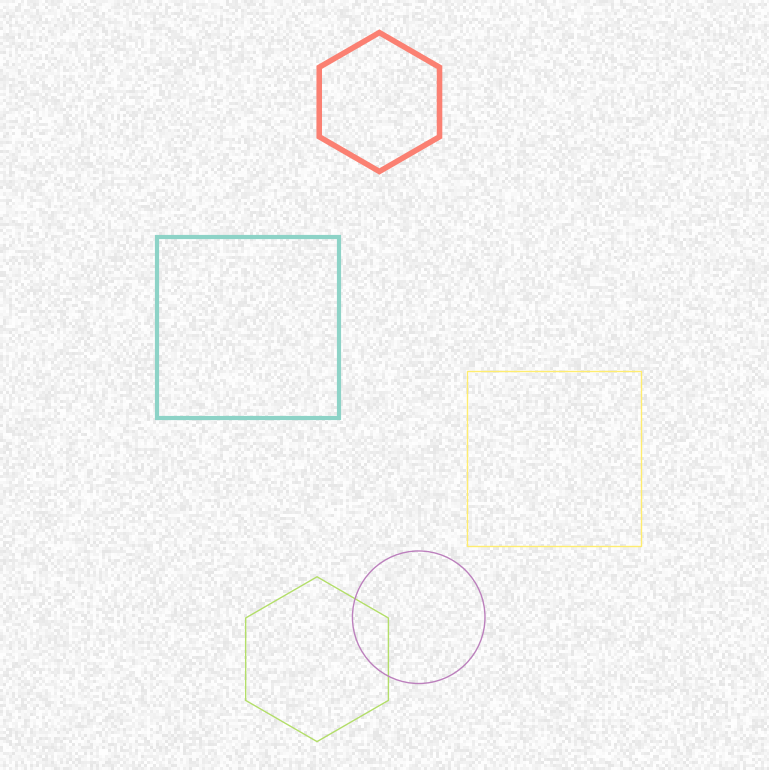[{"shape": "square", "thickness": 1.5, "radius": 0.59, "center": [0.322, 0.575]}, {"shape": "hexagon", "thickness": 2, "radius": 0.45, "center": [0.493, 0.868]}, {"shape": "hexagon", "thickness": 0.5, "radius": 0.54, "center": [0.412, 0.144]}, {"shape": "circle", "thickness": 0.5, "radius": 0.43, "center": [0.544, 0.198]}, {"shape": "square", "thickness": 0.5, "radius": 0.57, "center": [0.72, 0.405]}]